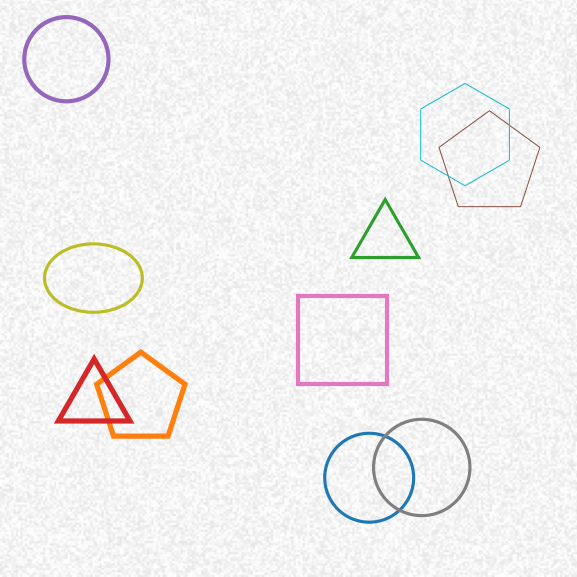[{"shape": "circle", "thickness": 1.5, "radius": 0.38, "center": [0.639, 0.172]}, {"shape": "pentagon", "thickness": 2.5, "radius": 0.4, "center": [0.244, 0.309]}, {"shape": "triangle", "thickness": 1.5, "radius": 0.33, "center": [0.667, 0.587]}, {"shape": "triangle", "thickness": 2.5, "radius": 0.36, "center": [0.163, 0.306]}, {"shape": "circle", "thickness": 2, "radius": 0.36, "center": [0.115, 0.897]}, {"shape": "pentagon", "thickness": 0.5, "radius": 0.46, "center": [0.847, 0.716]}, {"shape": "square", "thickness": 2, "radius": 0.38, "center": [0.594, 0.41]}, {"shape": "circle", "thickness": 1.5, "radius": 0.42, "center": [0.73, 0.19]}, {"shape": "oval", "thickness": 1.5, "radius": 0.42, "center": [0.162, 0.518]}, {"shape": "hexagon", "thickness": 0.5, "radius": 0.44, "center": [0.805, 0.766]}]